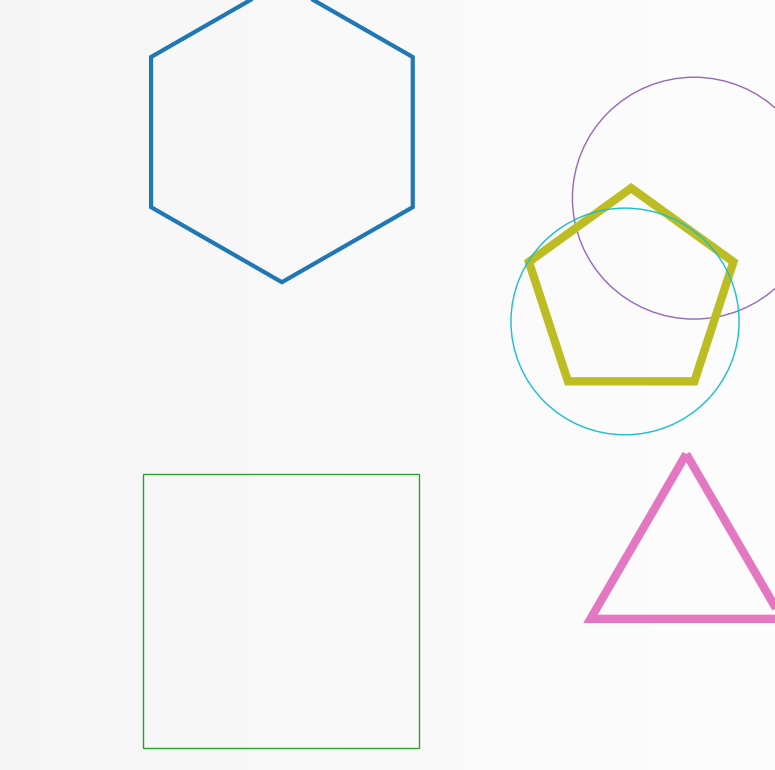[{"shape": "hexagon", "thickness": 1.5, "radius": 0.97, "center": [0.364, 0.828]}, {"shape": "square", "thickness": 0.5, "radius": 0.89, "center": [0.363, 0.207]}, {"shape": "circle", "thickness": 0.5, "radius": 0.79, "center": [0.896, 0.743]}, {"shape": "triangle", "thickness": 3, "radius": 0.71, "center": [0.886, 0.268]}, {"shape": "pentagon", "thickness": 3, "radius": 0.69, "center": [0.814, 0.617]}, {"shape": "circle", "thickness": 0.5, "radius": 0.74, "center": [0.806, 0.583]}]